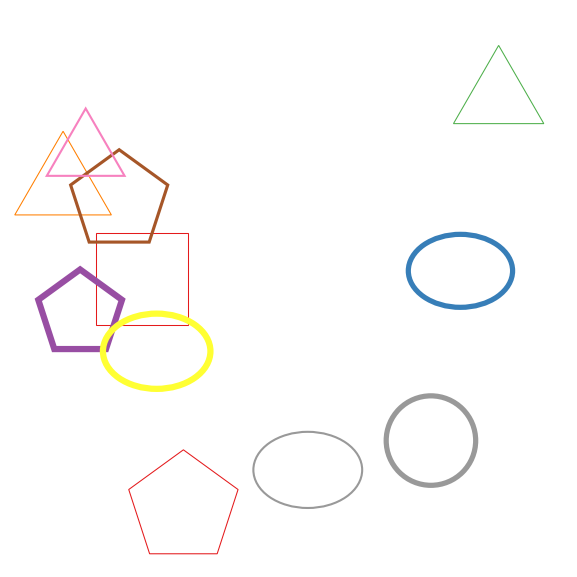[{"shape": "pentagon", "thickness": 0.5, "radius": 0.5, "center": [0.318, 0.121]}, {"shape": "square", "thickness": 0.5, "radius": 0.4, "center": [0.246, 0.516]}, {"shape": "oval", "thickness": 2.5, "radius": 0.45, "center": [0.797, 0.53]}, {"shape": "triangle", "thickness": 0.5, "radius": 0.45, "center": [0.863, 0.83]}, {"shape": "pentagon", "thickness": 3, "radius": 0.38, "center": [0.139, 0.456]}, {"shape": "triangle", "thickness": 0.5, "radius": 0.48, "center": [0.109, 0.675]}, {"shape": "oval", "thickness": 3, "radius": 0.47, "center": [0.271, 0.391]}, {"shape": "pentagon", "thickness": 1.5, "radius": 0.44, "center": [0.206, 0.651]}, {"shape": "triangle", "thickness": 1, "radius": 0.39, "center": [0.148, 0.734]}, {"shape": "circle", "thickness": 2.5, "radius": 0.39, "center": [0.746, 0.236]}, {"shape": "oval", "thickness": 1, "radius": 0.47, "center": [0.533, 0.185]}]